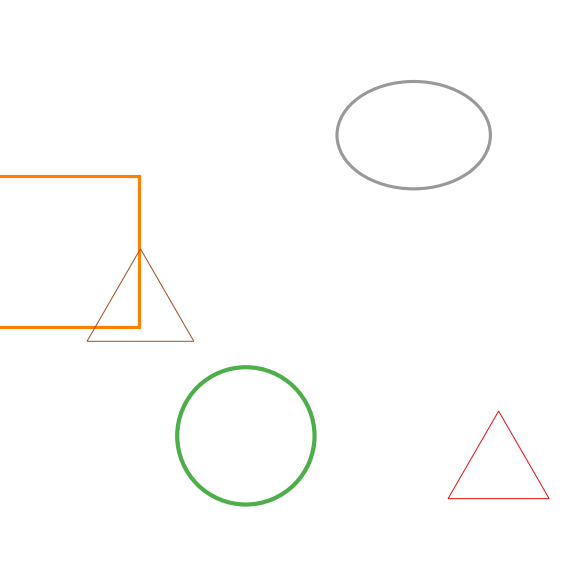[{"shape": "triangle", "thickness": 0.5, "radius": 0.51, "center": [0.863, 0.186]}, {"shape": "circle", "thickness": 2, "radius": 0.59, "center": [0.426, 0.244]}, {"shape": "square", "thickness": 1.5, "radius": 0.65, "center": [0.109, 0.564]}, {"shape": "triangle", "thickness": 0.5, "radius": 0.53, "center": [0.243, 0.462]}, {"shape": "oval", "thickness": 1.5, "radius": 0.66, "center": [0.716, 0.765]}]